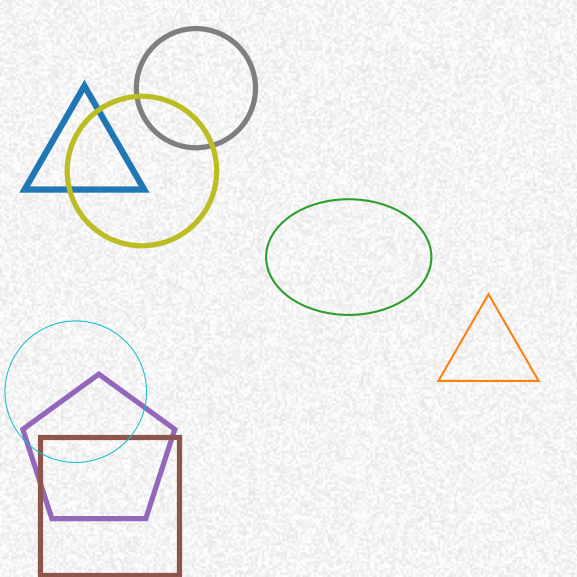[{"shape": "triangle", "thickness": 3, "radius": 0.6, "center": [0.146, 0.731]}, {"shape": "triangle", "thickness": 1, "radius": 0.5, "center": [0.846, 0.39]}, {"shape": "oval", "thickness": 1, "radius": 0.72, "center": [0.604, 0.554]}, {"shape": "pentagon", "thickness": 2.5, "radius": 0.69, "center": [0.171, 0.213]}, {"shape": "square", "thickness": 2.5, "radius": 0.6, "center": [0.19, 0.123]}, {"shape": "circle", "thickness": 2.5, "radius": 0.52, "center": [0.339, 0.846]}, {"shape": "circle", "thickness": 2.5, "radius": 0.65, "center": [0.246, 0.703]}, {"shape": "circle", "thickness": 0.5, "radius": 0.61, "center": [0.131, 0.321]}]